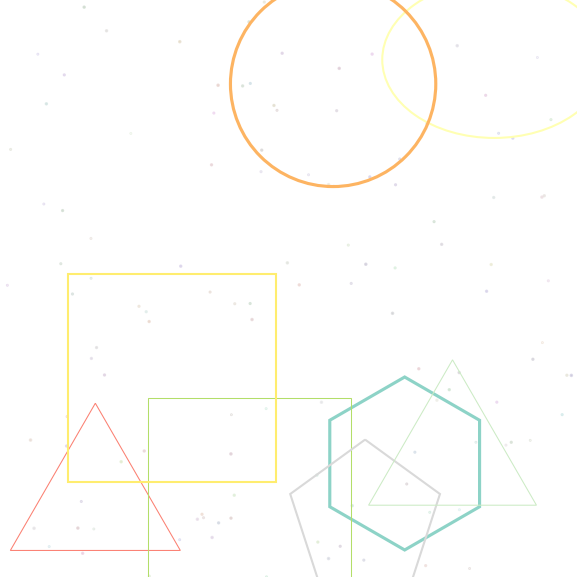[{"shape": "hexagon", "thickness": 1.5, "radius": 0.75, "center": [0.701, 0.197]}, {"shape": "oval", "thickness": 1, "radius": 0.97, "center": [0.856, 0.896]}, {"shape": "triangle", "thickness": 0.5, "radius": 0.85, "center": [0.165, 0.131]}, {"shape": "circle", "thickness": 1.5, "radius": 0.89, "center": [0.577, 0.854]}, {"shape": "square", "thickness": 0.5, "radius": 0.88, "center": [0.432, 0.134]}, {"shape": "pentagon", "thickness": 1, "radius": 0.68, "center": [0.632, 0.102]}, {"shape": "triangle", "thickness": 0.5, "radius": 0.84, "center": [0.784, 0.208]}, {"shape": "square", "thickness": 1, "radius": 0.9, "center": [0.299, 0.344]}]